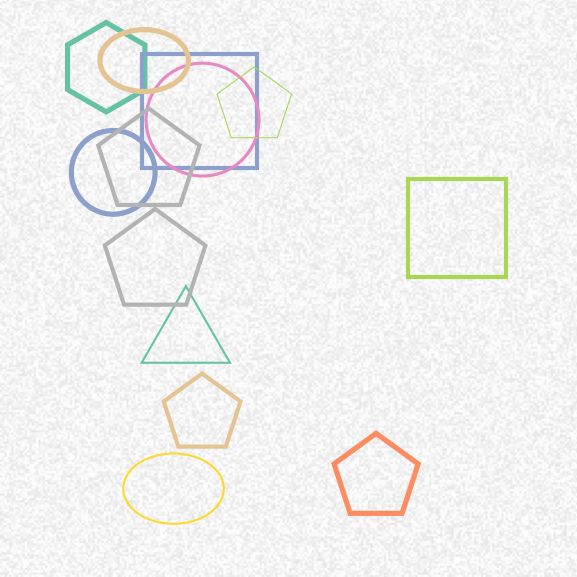[{"shape": "hexagon", "thickness": 2.5, "radius": 0.39, "center": [0.184, 0.883]}, {"shape": "triangle", "thickness": 1, "radius": 0.44, "center": [0.322, 0.415]}, {"shape": "pentagon", "thickness": 2.5, "radius": 0.38, "center": [0.651, 0.172]}, {"shape": "square", "thickness": 2, "radius": 0.5, "center": [0.345, 0.807]}, {"shape": "circle", "thickness": 2.5, "radius": 0.36, "center": [0.196, 0.701]}, {"shape": "circle", "thickness": 1.5, "radius": 0.49, "center": [0.351, 0.792]}, {"shape": "pentagon", "thickness": 0.5, "radius": 0.34, "center": [0.44, 0.816]}, {"shape": "square", "thickness": 2, "radius": 0.42, "center": [0.791, 0.604]}, {"shape": "oval", "thickness": 1, "radius": 0.44, "center": [0.3, 0.153]}, {"shape": "oval", "thickness": 2.5, "radius": 0.38, "center": [0.25, 0.894]}, {"shape": "pentagon", "thickness": 2, "radius": 0.35, "center": [0.35, 0.282]}, {"shape": "pentagon", "thickness": 2, "radius": 0.46, "center": [0.269, 0.546]}, {"shape": "pentagon", "thickness": 2, "radius": 0.46, "center": [0.258, 0.719]}]